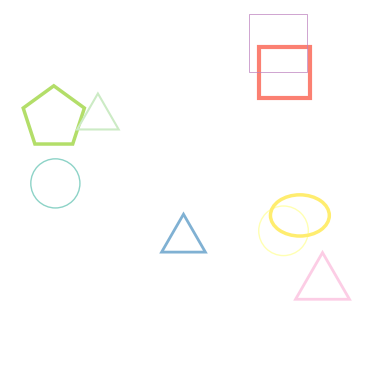[{"shape": "circle", "thickness": 1, "radius": 0.32, "center": [0.144, 0.524]}, {"shape": "circle", "thickness": 1, "radius": 0.32, "center": [0.736, 0.401]}, {"shape": "square", "thickness": 3, "radius": 0.33, "center": [0.74, 0.812]}, {"shape": "triangle", "thickness": 2, "radius": 0.33, "center": [0.477, 0.378]}, {"shape": "pentagon", "thickness": 2.5, "radius": 0.42, "center": [0.14, 0.694]}, {"shape": "triangle", "thickness": 2, "radius": 0.4, "center": [0.838, 0.263]}, {"shape": "square", "thickness": 0.5, "radius": 0.38, "center": [0.722, 0.888]}, {"shape": "triangle", "thickness": 1.5, "radius": 0.31, "center": [0.254, 0.695]}, {"shape": "oval", "thickness": 2.5, "radius": 0.38, "center": [0.779, 0.44]}]